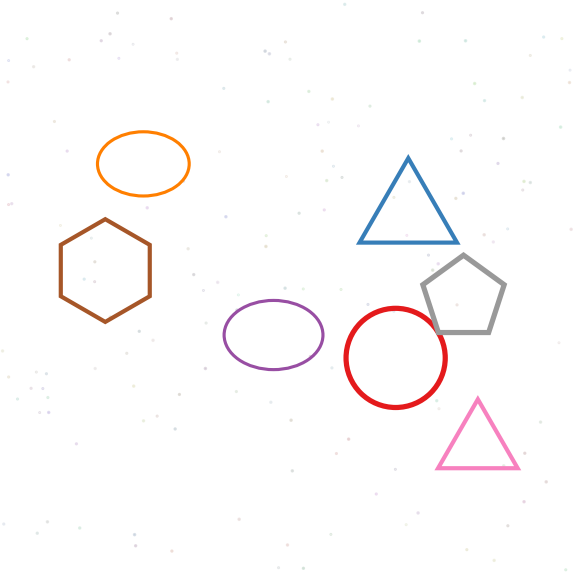[{"shape": "circle", "thickness": 2.5, "radius": 0.43, "center": [0.685, 0.379]}, {"shape": "triangle", "thickness": 2, "radius": 0.49, "center": [0.707, 0.628]}, {"shape": "oval", "thickness": 1.5, "radius": 0.43, "center": [0.474, 0.419]}, {"shape": "oval", "thickness": 1.5, "radius": 0.4, "center": [0.248, 0.715]}, {"shape": "hexagon", "thickness": 2, "radius": 0.44, "center": [0.182, 0.531]}, {"shape": "triangle", "thickness": 2, "radius": 0.4, "center": [0.827, 0.228]}, {"shape": "pentagon", "thickness": 2.5, "radius": 0.37, "center": [0.803, 0.483]}]